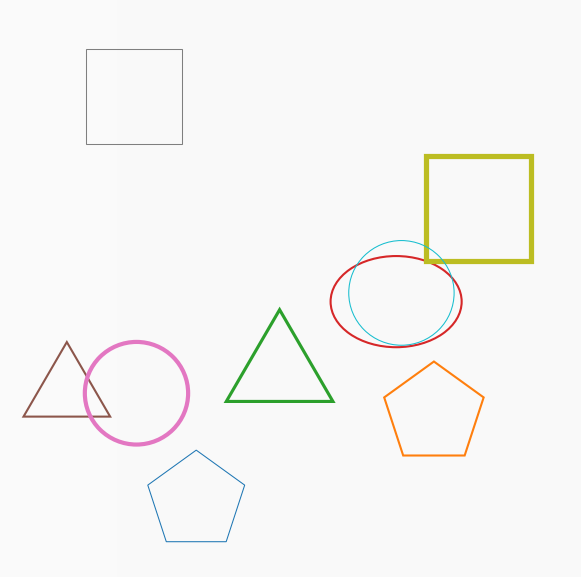[{"shape": "pentagon", "thickness": 0.5, "radius": 0.44, "center": [0.338, 0.132]}, {"shape": "pentagon", "thickness": 1, "radius": 0.45, "center": [0.747, 0.283]}, {"shape": "triangle", "thickness": 1.5, "radius": 0.53, "center": [0.481, 0.357]}, {"shape": "oval", "thickness": 1, "radius": 0.56, "center": [0.682, 0.477]}, {"shape": "triangle", "thickness": 1, "radius": 0.43, "center": [0.115, 0.321]}, {"shape": "circle", "thickness": 2, "radius": 0.44, "center": [0.235, 0.318]}, {"shape": "square", "thickness": 0.5, "radius": 0.41, "center": [0.231, 0.832]}, {"shape": "square", "thickness": 2.5, "radius": 0.45, "center": [0.823, 0.638]}, {"shape": "circle", "thickness": 0.5, "radius": 0.45, "center": [0.691, 0.492]}]